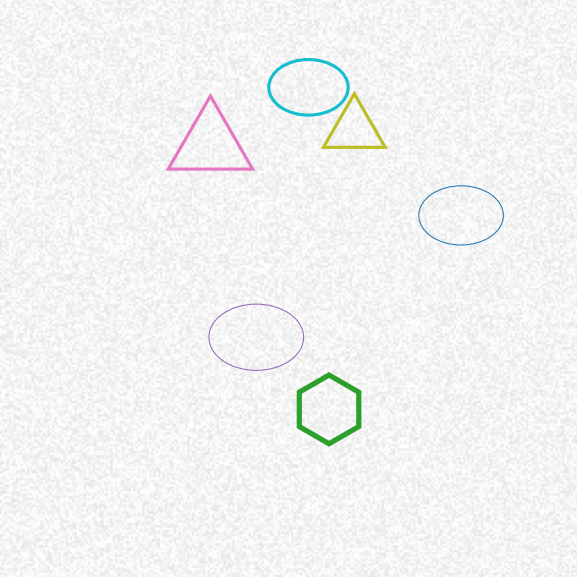[{"shape": "oval", "thickness": 0.5, "radius": 0.37, "center": [0.798, 0.626]}, {"shape": "hexagon", "thickness": 2.5, "radius": 0.3, "center": [0.57, 0.29]}, {"shape": "oval", "thickness": 0.5, "radius": 0.41, "center": [0.444, 0.415]}, {"shape": "triangle", "thickness": 1.5, "radius": 0.42, "center": [0.364, 0.749]}, {"shape": "triangle", "thickness": 1.5, "radius": 0.31, "center": [0.614, 0.775]}, {"shape": "oval", "thickness": 1.5, "radius": 0.34, "center": [0.534, 0.848]}]